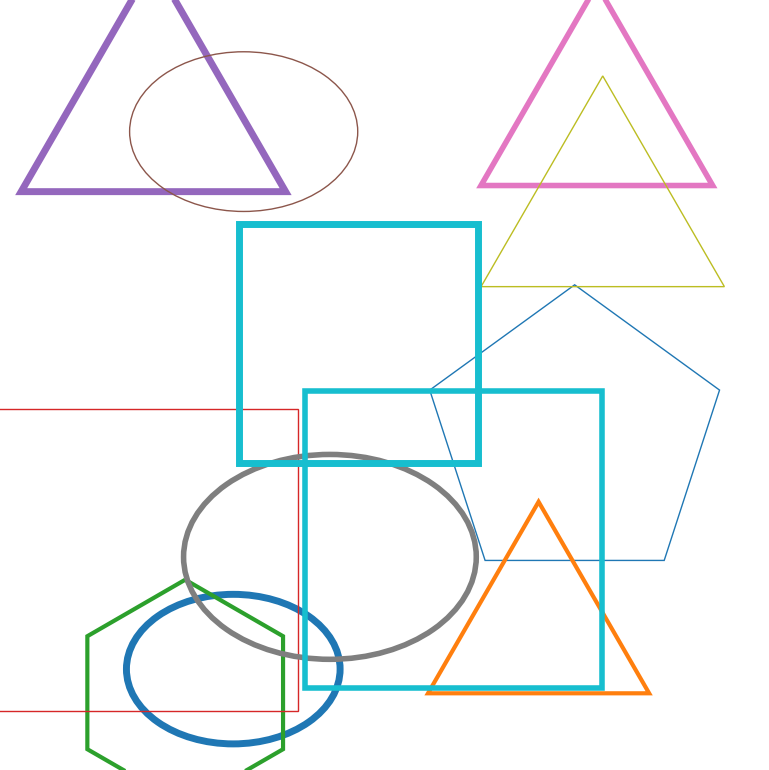[{"shape": "pentagon", "thickness": 0.5, "radius": 0.99, "center": [0.746, 0.432]}, {"shape": "oval", "thickness": 2.5, "radius": 0.69, "center": [0.303, 0.131]}, {"shape": "triangle", "thickness": 1.5, "radius": 0.83, "center": [0.699, 0.183]}, {"shape": "hexagon", "thickness": 1.5, "radius": 0.73, "center": [0.241, 0.1]}, {"shape": "square", "thickness": 0.5, "radius": 0.98, "center": [0.191, 0.272]}, {"shape": "triangle", "thickness": 2.5, "radius": 0.99, "center": [0.199, 0.85]}, {"shape": "oval", "thickness": 0.5, "radius": 0.74, "center": [0.316, 0.829]}, {"shape": "triangle", "thickness": 2, "radius": 0.87, "center": [0.775, 0.846]}, {"shape": "oval", "thickness": 2, "radius": 0.95, "center": [0.428, 0.277]}, {"shape": "triangle", "thickness": 0.5, "radius": 0.91, "center": [0.783, 0.719]}, {"shape": "square", "thickness": 2, "radius": 0.96, "center": [0.588, 0.299]}, {"shape": "square", "thickness": 2.5, "radius": 0.77, "center": [0.466, 0.554]}]